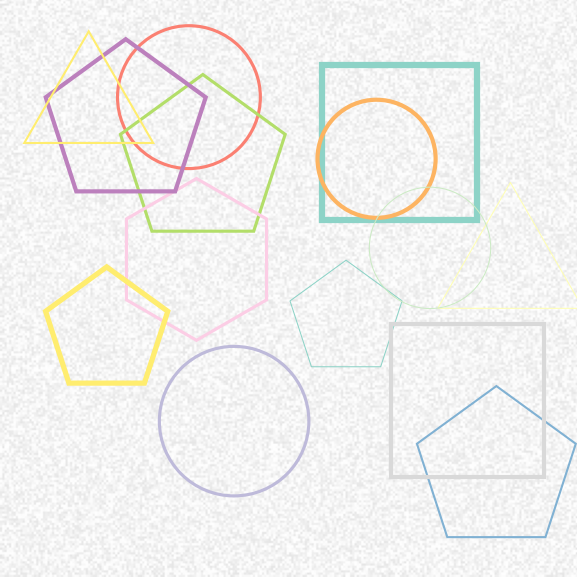[{"shape": "pentagon", "thickness": 0.5, "radius": 0.51, "center": [0.599, 0.447]}, {"shape": "square", "thickness": 3, "radius": 0.67, "center": [0.691, 0.752]}, {"shape": "triangle", "thickness": 0.5, "radius": 0.73, "center": [0.884, 0.538]}, {"shape": "circle", "thickness": 1.5, "radius": 0.65, "center": [0.405, 0.27]}, {"shape": "circle", "thickness": 1.5, "radius": 0.62, "center": [0.327, 0.831]}, {"shape": "pentagon", "thickness": 1, "radius": 0.72, "center": [0.86, 0.186]}, {"shape": "circle", "thickness": 2, "radius": 0.51, "center": [0.652, 0.724]}, {"shape": "pentagon", "thickness": 1.5, "radius": 0.75, "center": [0.351, 0.72]}, {"shape": "hexagon", "thickness": 1.5, "radius": 0.7, "center": [0.34, 0.55]}, {"shape": "square", "thickness": 2, "radius": 0.66, "center": [0.81, 0.305]}, {"shape": "pentagon", "thickness": 2, "radius": 0.73, "center": [0.218, 0.786]}, {"shape": "circle", "thickness": 0.5, "radius": 0.53, "center": [0.745, 0.57]}, {"shape": "triangle", "thickness": 1, "radius": 0.64, "center": [0.154, 0.816]}, {"shape": "pentagon", "thickness": 2.5, "radius": 0.56, "center": [0.185, 0.426]}]